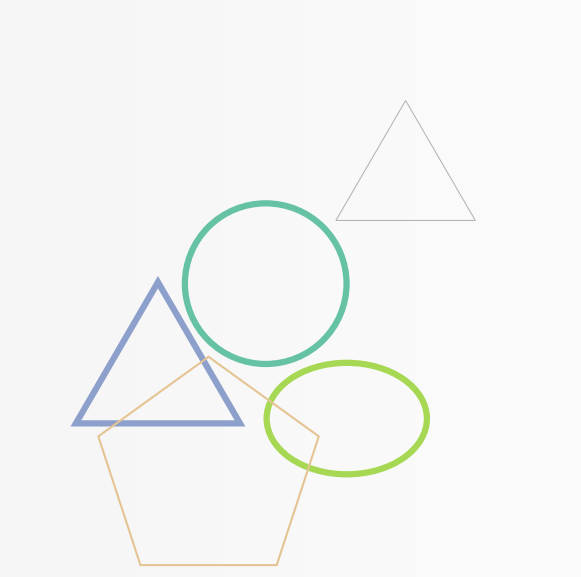[{"shape": "circle", "thickness": 3, "radius": 0.7, "center": [0.457, 0.508]}, {"shape": "triangle", "thickness": 3, "radius": 0.81, "center": [0.272, 0.348]}, {"shape": "oval", "thickness": 3, "radius": 0.69, "center": [0.597, 0.274]}, {"shape": "pentagon", "thickness": 1, "radius": 1.0, "center": [0.359, 0.182]}, {"shape": "triangle", "thickness": 0.5, "radius": 0.69, "center": [0.698, 0.687]}]